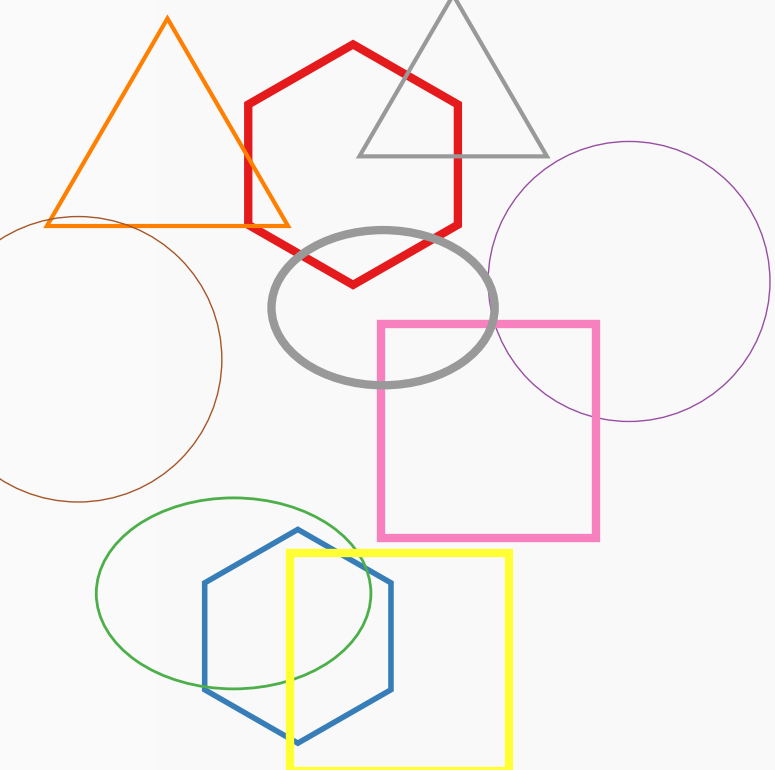[{"shape": "hexagon", "thickness": 3, "radius": 0.78, "center": [0.456, 0.786]}, {"shape": "hexagon", "thickness": 2, "radius": 0.69, "center": [0.384, 0.174]}, {"shape": "oval", "thickness": 1, "radius": 0.89, "center": [0.301, 0.229]}, {"shape": "circle", "thickness": 0.5, "radius": 0.91, "center": [0.812, 0.634]}, {"shape": "triangle", "thickness": 1.5, "radius": 0.9, "center": [0.216, 0.796]}, {"shape": "square", "thickness": 3, "radius": 0.71, "center": [0.515, 0.141]}, {"shape": "circle", "thickness": 0.5, "radius": 0.93, "center": [0.101, 0.533]}, {"shape": "square", "thickness": 3, "radius": 0.69, "center": [0.63, 0.44]}, {"shape": "oval", "thickness": 3, "radius": 0.72, "center": [0.494, 0.6]}, {"shape": "triangle", "thickness": 1.5, "radius": 0.7, "center": [0.585, 0.867]}]